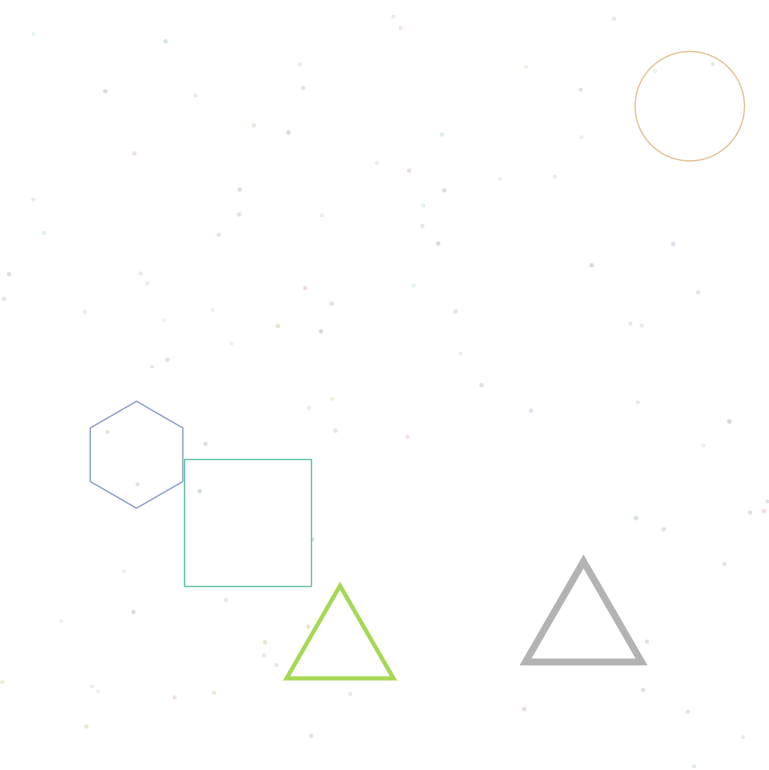[{"shape": "square", "thickness": 0.5, "radius": 0.41, "center": [0.322, 0.321]}, {"shape": "hexagon", "thickness": 0.5, "radius": 0.35, "center": [0.177, 0.409]}, {"shape": "triangle", "thickness": 1.5, "radius": 0.4, "center": [0.442, 0.159]}, {"shape": "circle", "thickness": 0.5, "radius": 0.36, "center": [0.896, 0.862]}, {"shape": "triangle", "thickness": 2.5, "radius": 0.44, "center": [0.758, 0.184]}]